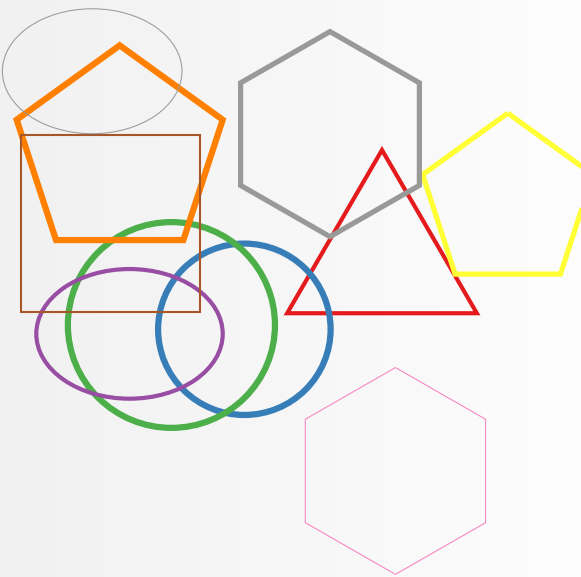[{"shape": "triangle", "thickness": 2, "radius": 0.94, "center": [0.657, 0.551]}, {"shape": "circle", "thickness": 3, "radius": 0.74, "center": [0.42, 0.429]}, {"shape": "circle", "thickness": 3, "radius": 0.89, "center": [0.295, 0.436]}, {"shape": "oval", "thickness": 2, "radius": 0.8, "center": [0.223, 0.421]}, {"shape": "pentagon", "thickness": 3, "radius": 0.93, "center": [0.206, 0.734]}, {"shape": "pentagon", "thickness": 2.5, "radius": 0.77, "center": [0.874, 0.649]}, {"shape": "square", "thickness": 1, "radius": 0.77, "center": [0.19, 0.612]}, {"shape": "hexagon", "thickness": 0.5, "radius": 0.9, "center": [0.68, 0.184]}, {"shape": "oval", "thickness": 0.5, "radius": 0.77, "center": [0.159, 0.876]}, {"shape": "hexagon", "thickness": 2.5, "radius": 0.89, "center": [0.568, 0.767]}]